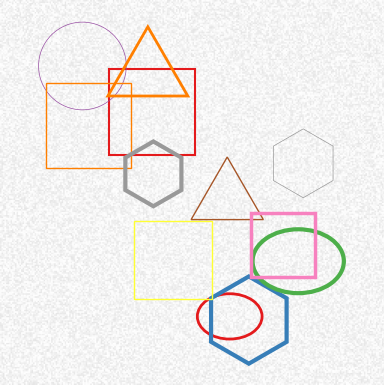[{"shape": "square", "thickness": 1.5, "radius": 0.55, "center": [0.395, 0.709]}, {"shape": "oval", "thickness": 2, "radius": 0.42, "center": [0.597, 0.178]}, {"shape": "hexagon", "thickness": 3, "radius": 0.57, "center": [0.646, 0.169]}, {"shape": "oval", "thickness": 3, "radius": 0.59, "center": [0.775, 0.321]}, {"shape": "circle", "thickness": 0.5, "radius": 0.57, "center": [0.214, 0.829]}, {"shape": "square", "thickness": 1, "radius": 0.55, "center": [0.229, 0.675]}, {"shape": "triangle", "thickness": 2, "radius": 0.6, "center": [0.384, 0.811]}, {"shape": "square", "thickness": 1, "radius": 0.5, "center": [0.45, 0.325]}, {"shape": "triangle", "thickness": 1, "radius": 0.54, "center": [0.59, 0.484]}, {"shape": "square", "thickness": 2.5, "radius": 0.42, "center": [0.735, 0.363]}, {"shape": "hexagon", "thickness": 3, "radius": 0.42, "center": [0.398, 0.548]}, {"shape": "hexagon", "thickness": 0.5, "radius": 0.45, "center": [0.788, 0.576]}]